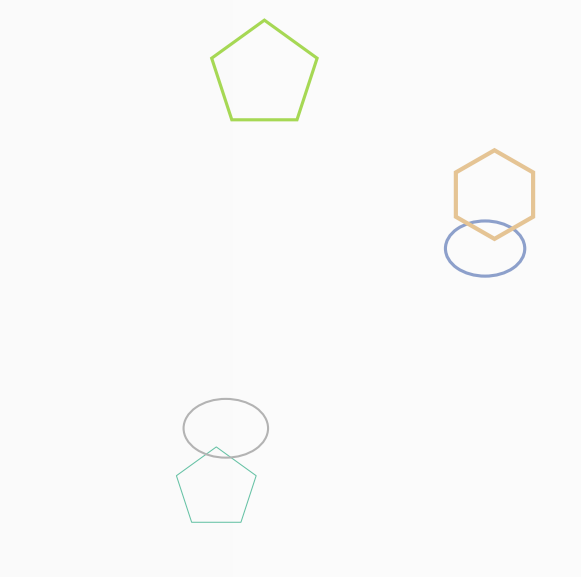[{"shape": "pentagon", "thickness": 0.5, "radius": 0.36, "center": [0.372, 0.153]}, {"shape": "oval", "thickness": 1.5, "radius": 0.34, "center": [0.835, 0.569]}, {"shape": "pentagon", "thickness": 1.5, "radius": 0.48, "center": [0.455, 0.869]}, {"shape": "hexagon", "thickness": 2, "radius": 0.38, "center": [0.851, 0.662]}, {"shape": "oval", "thickness": 1, "radius": 0.36, "center": [0.389, 0.258]}]